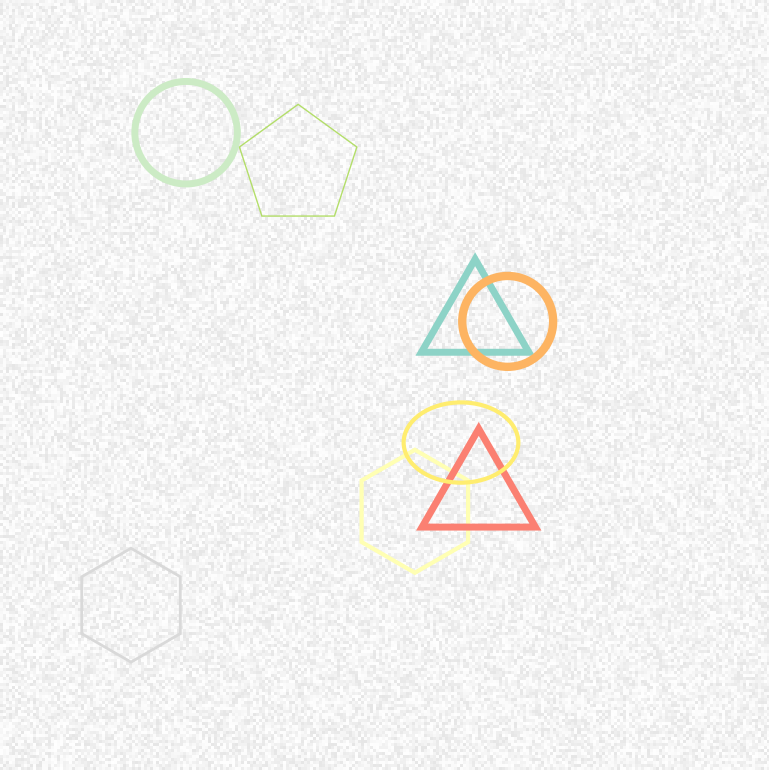[{"shape": "triangle", "thickness": 2.5, "radius": 0.4, "center": [0.617, 0.583]}, {"shape": "hexagon", "thickness": 1.5, "radius": 0.4, "center": [0.539, 0.336]}, {"shape": "triangle", "thickness": 2.5, "radius": 0.43, "center": [0.622, 0.358]}, {"shape": "circle", "thickness": 3, "radius": 0.3, "center": [0.659, 0.583]}, {"shape": "pentagon", "thickness": 0.5, "radius": 0.4, "center": [0.387, 0.784]}, {"shape": "hexagon", "thickness": 1, "radius": 0.37, "center": [0.17, 0.214]}, {"shape": "circle", "thickness": 2.5, "radius": 0.33, "center": [0.242, 0.828]}, {"shape": "oval", "thickness": 1.5, "radius": 0.37, "center": [0.599, 0.425]}]